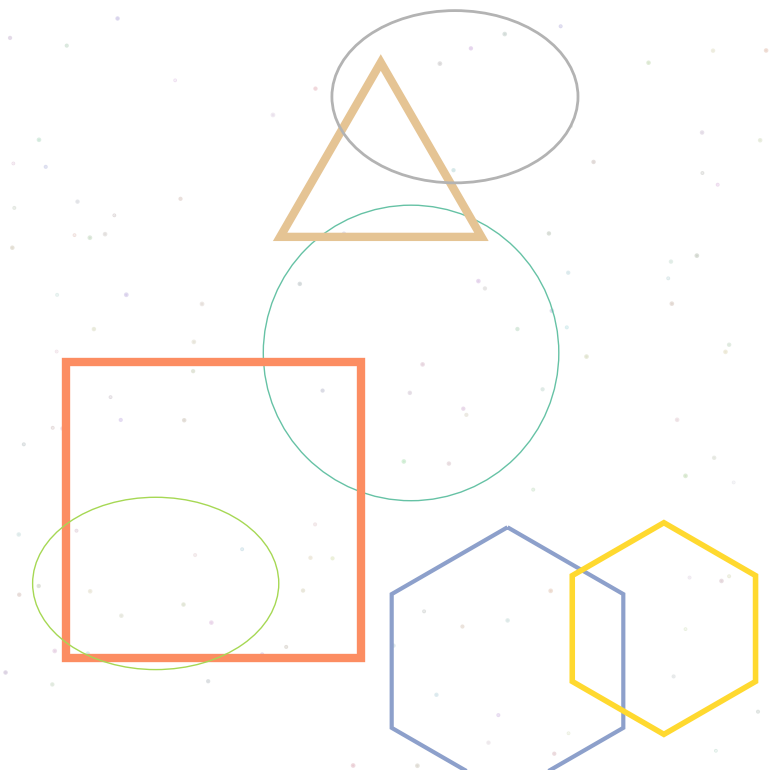[{"shape": "circle", "thickness": 0.5, "radius": 0.96, "center": [0.534, 0.542]}, {"shape": "square", "thickness": 3, "radius": 0.96, "center": [0.277, 0.338]}, {"shape": "hexagon", "thickness": 1.5, "radius": 0.87, "center": [0.659, 0.142]}, {"shape": "oval", "thickness": 0.5, "radius": 0.8, "center": [0.202, 0.242]}, {"shape": "hexagon", "thickness": 2, "radius": 0.69, "center": [0.862, 0.184]}, {"shape": "triangle", "thickness": 3, "radius": 0.75, "center": [0.495, 0.768]}, {"shape": "oval", "thickness": 1, "radius": 0.8, "center": [0.591, 0.874]}]